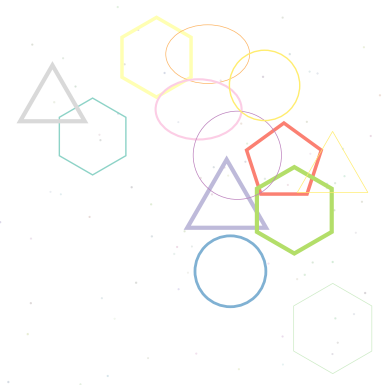[{"shape": "hexagon", "thickness": 1, "radius": 0.5, "center": [0.241, 0.645]}, {"shape": "hexagon", "thickness": 2.5, "radius": 0.52, "center": [0.407, 0.851]}, {"shape": "triangle", "thickness": 3, "radius": 0.59, "center": [0.589, 0.467]}, {"shape": "pentagon", "thickness": 2.5, "radius": 0.51, "center": [0.737, 0.578]}, {"shape": "circle", "thickness": 2, "radius": 0.46, "center": [0.599, 0.295]}, {"shape": "oval", "thickness": 0.5, "radius": 0.54, "center": [0.539, 0.859]}, {"shape": "hexagon", "thickness": 3, "radius": 0.56, "center": [0.764, 0.454]}, {"shape": "oval", "thickness": 1.5, "radius": 0.56, "center": [0.516, 0.716]}, {"shape": "triangle", "thickness": 3, "radius": 0.48, "center": [0.136, 0.734]}, {"shape": "circle", "thickness": 0.5, "radius": 0.57, "center": [0.616, 0.597]}, {"shape": "hexagon", "thickness": 0.5, "radius": 0.59, "center": [0.864, 0.147]}, {"shape": "triangle", "thickness": 0.5, "radius": 0.53, "center": [0.864, 0.553]}, {"shape": "circle", "thickness": 1, "radius": 0.46, "center": [0.687, 0.778]}]